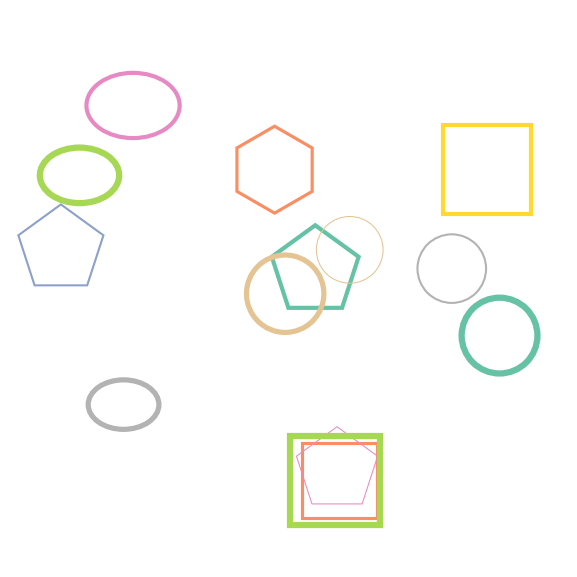[{"shape": "circle", "thickness": 3, "radius": 0.33, "center": [0.865, 0.418]}, {"shape": "pentagon", "thickness": 2, "radius": 0.4, "center": [0.546, 0.53]}, {"shape": "square", "thickness": 1.5, "radius": 0.33, "center": [0.588, 0.168]}, {"shape": "hexagon", "thickness": 1.5, "radius": 0.38, "center": [0.475, 0.705]}, {"shape": "pentagon", "thickness": 1, "radius": 0.39, "center": [0.105, 0.568]}, {"shape": "pentagon", "thickness": 0.5, "radius": 0.37, "center": [0.584, 0.186]}, {"shape": "oval", "thickness": 2, "radius": 0.4, "center": [0.23, 0.816]}, {"shape": "oval", "thickness": 3, "radius": 0.34, "center": [0.138, 0.695]}, {"shape": "square", "thickness": 3, "radius": 0.39, "center": [0.58, 0.167]}, {"shape": "square", "thickness": 2, "radius": 0.38, "center": [0.843, 0.705]}, {"shape": "circle", "thickness": 2.5, "radius": 0.34, "center": [0.494, 0.491]}, {"shape": "circle", "thickness": 0.5, "radius": 0.29, "center": [0.606, 0.567]}, {"shape": "oval", "thickness": 2.5, "radius": 0.31, "center": [0.214, 0.299]}, {"shape": "circle", "thickness": 1, "radius": 0.3, "center": [0.782, 0.534]}]